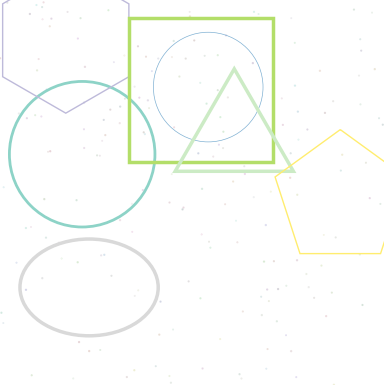[{"shape": "circle", "thickness": 2, "radius": 0.95, "center": [0.213, 0.599]}, {"shape": "hexagon", "thickness": 1, "radius": 0.95, "center": [0.171, 0.895]}, {"shape": "circle", "thickness": 0.5, "radius": 0.71, "center": [0.541, 0.774]}, {"shape": "square", "thickness": 2.5, "radius": 0.94, "center": [0.522, 0.767]}, {"shape": "oval", "thickness": 2.5, "radius": 0.9, "center": [0.231, 0.253]}, {"shape": "triangle", "thickness": 2.5, "radius": 0.89, "center": [0.608, 0.644]}, {"shape": "pentagon", "thickness": 1, "radius": 0.89, "center": [0.884, 0.485]}]